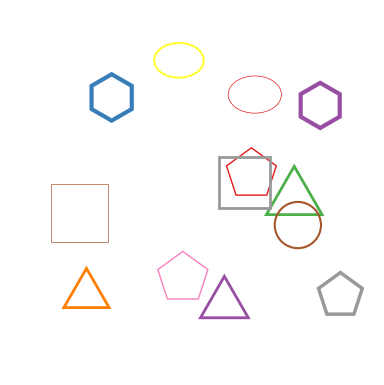[{"shape": "oval", "thickness": 0.5, "radius": 0.35, "center": [0.662, 0.754]}, {"shape": "pentagon", "thickness": 1, "radius": 0.34, "center": [0.653, 0.548]}, {"shape": "hexagon", "thickness": 3, "radius": 0.3, "center": [0.29, 0.747]}, {"shape": "triangle", "thickness": 2, "radius": 0.42, "center": [0.764, 0.484]}, {"shape": "triangle", "thickness": 2, "radius": 0.36, "center": [0.583, 0.21]}, {"shape": "hexagon", "thickness": 3, "radius": 0.29, "center": [0.832, 0.726]}, {"shape": "triangle", "thickness": 2, "radius": 0.34, "center": [0.225, 0.235]}, {"shape": "oval", "thickness": 1.5, "radius": 0.32, "center": [0.465, 0.843]}, {"shape": "circle", "thickness": 1.5, "radius": 0.3, "center": [0.774, 0.415]}, {"shape": "square", "thickness": 0.5, "radius": 0.38, "center": [0.207, 0.447]}, {"shape": "pentagon", "thickness": 1, "radius": 0.34, "center": [0.475, 0.279]}, {"shape": "square", "thickness": 2, "radius": 0.33, "center": [0.636, 0.527]}, {"shape": "pentagon", "thickness": 2.5, "radius": 0.3, "center": [0.884, 0.232]}]